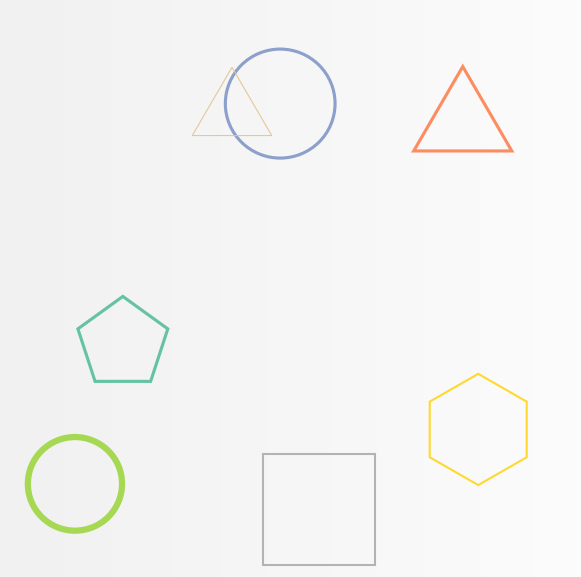[{"shape": "pentagon", "thickness": 1.5, "radius": 0.41, "center": [0.211, 0.405]}, {"shape": "triangle", "thickness": 1.5, "radius": 0.49, "center": [0.796, 0.786]}, {"shape": "circle", "thickness": 1.5, "radius": 0.47, "center": [0.482, 0.82]}, {"shape": "circle", "thickness": 3, "radius": 0.41, "center": [0.129, 0.161]}, {"shape": "hexagon", "thickness": 1, "radius": 0.48, "center": [0.823, 0.255]}, {"shape": "triangle", "thickness": 0.5, "radius": 0.39, "center": [0.399, 0.804]}, {"shape": "square", "thickness": 1, "radius": 0.48, "center": [0.549, 0.117]}]